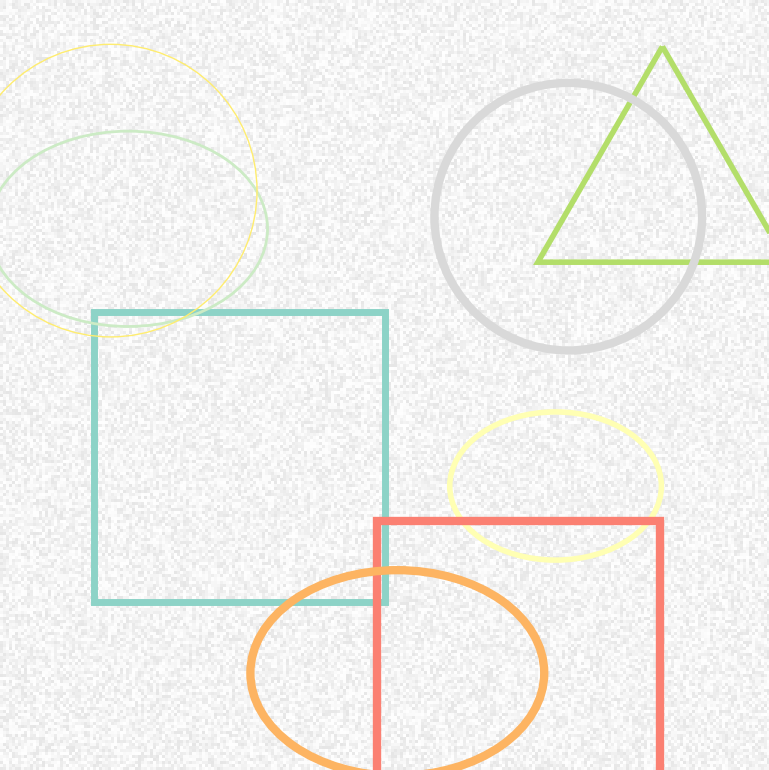[{"shape": "square", "thickness": 2.5, "radius": 0.94, "center": [0.311, 0.406]}, {"shape": "oval", "thickness": 2, "radius": 0.69, "center": [0.722, 0.369]}, {"shape": "square", "thickness": 3, "radius": 0.92, "center": [0.673, 0.14]}, {"shape": "oval", "thickness": 3, "radius": 0.95, "center": [0.516, 0.126]}, {"shape": "triangle", "thickness": 2, "radius": 0.93, "center": [0.86, 0.753]}, {"shape": "circle", "thickness": 3, "radius": 0.87, "center": [0.738, 0.719]}, {"shape": "oval", "thickness": 1, "radius": 0.91, "center": [0.166, 0.703]}, {"shape": "circle", "thickness": 0.5, "radius": 0.95, "center": [0.144, 0.752]}]